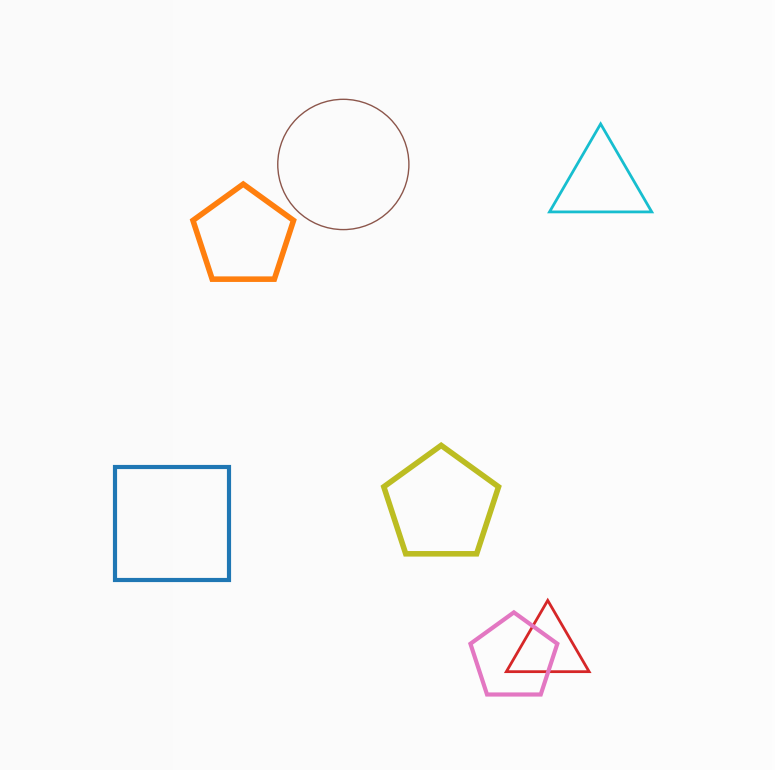[{"shape": "square", "thickness": 1.5, "radius": 0.37, "center": [0.221, 0.321]}, {"shape": "pentagon", "thickness": 2, "radius": 0.34, "center": [0.314, 0.693]}, {"shape": "triangle", "thickness": 1, "radius": 0.31, "center": [0.707, 0.159]}, {"shape": "circle", "thickness": 0.5, "radius": 0.42, "center": [0.443, 0.786]}, {"shape": "pentagon", "thickness": 1.5, "radius": 0.29, "center": [0.663, 0.146]}, {"shape": "pentagon", "thickness": 2, "radius": 0.39, "center": [0.569, 0.344]}, {"shape": "triangle", "thickness": 1, "radius": 0.38, "center": [0.775, 0.763]}]